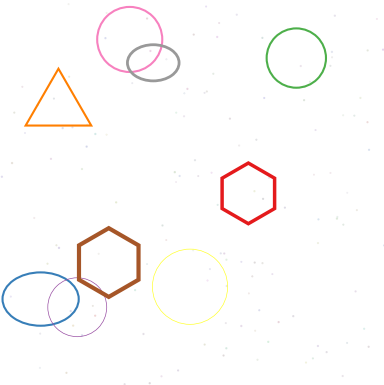[{"shape": "hexagon", "thickness": 2.5, "radius": 0.39, "center": [0.645, 0.498]}, {"shape": "oval", "thickness": 1.5, "radius": 0.49, "center": [0.106, 0.223]}, {"shape": "circle", "thickness": 1.5, "radius": 0.39, "center": [0.77, 0.849]}, {"shape": "circle", "thickness": 0.5, "radius": 0.38, "center": [0.201, 0.202]}, {"shape": "triangle", "thickness": 1.5, "radius": 0.49, "center": [0.152, 0.723]}, {"shape": "circle", "thickness": 0.5, "radius": 0.49, "center": [0.494, 0.255]}, {"shape": "hexagon", "thickness": 3, "radius": 0.45, "center": [0.282, 0.318]}, {"shape": "circle", "thickness": 1.5, "radius": 0.42, "center": [0.337, 0.898]}, {"shape": "oval", "thickness": 2, "radius": 0.34, "center": [0.398, 0.837]}]